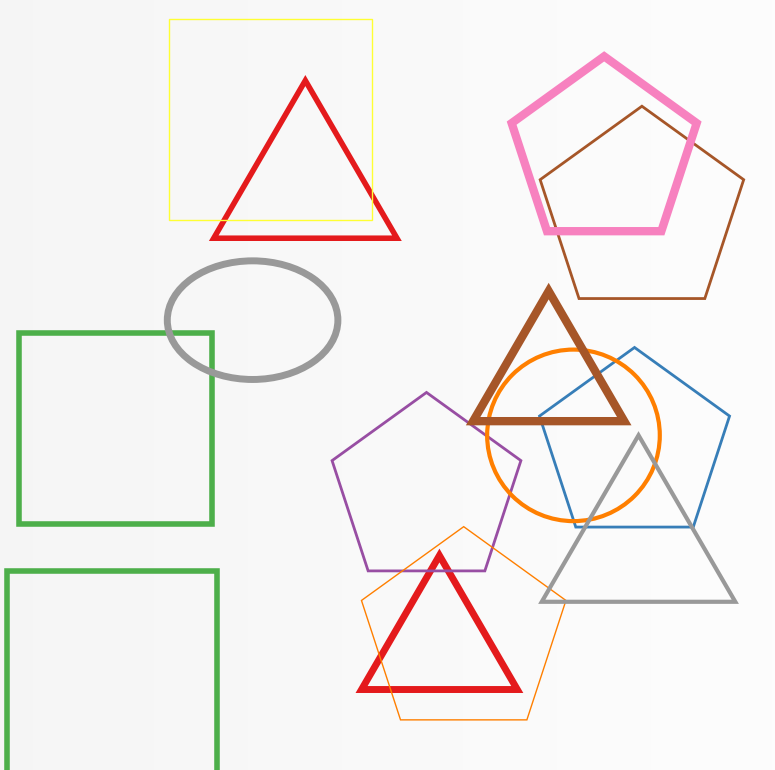[{"shape": "triangle", "thickness": 2.5, "radius": 0.58, "center": [0.567, 0.163]}, {"shape": "triangle", "thickness": 2, "radius": 0.68, "center": [0.394, 0.759]}, {"shape": "pentagon", "thickness": 1, "radius": 0.64, "center": [0.819, 0.42]}, {"shape": "square", "thickness": 2, "radius": 0.68, "center": [0.145, 0.122]}, {"shape": "square", "thickness": 2, "radius": 0.62, "center": [0.149, 0.444]}, {"shape": "pentagon", "thickness": 1, "radius": 0.64, "center": [0.55, 0.362]}, {"shape": "circle", "thickness": 1.5, "radius": 0.56, "center": [0.74, 0.435]}, {"shape": "pentagon", "thickness": 0.5, "radius": 0.69, "center": [0.598, 0.177]}, {"shape": "square", "thickness": 0.5, "radius": 0.65, "center": [0.349, 0.845]}, {"shape": "pentagon", "thickness": 1, "radius": 0.69, "center": [0.828, 0.724]}, {"shape": "triangle", "thickness": 3, "radius": 0.56, "center": [0.708, 0.509]}, {"shape": "pentagon", "thickness": 3, "radius": 0.63, "center": [0.78, 0.801]}, {"shape": "oval", "thickness": 2.5, "radius": 0.55, "center": [0.326, 0.584]}, {"shape": "triangle", "thickness": 1.5, "radius": 0.72, "center": [0.824, 0.291]}]